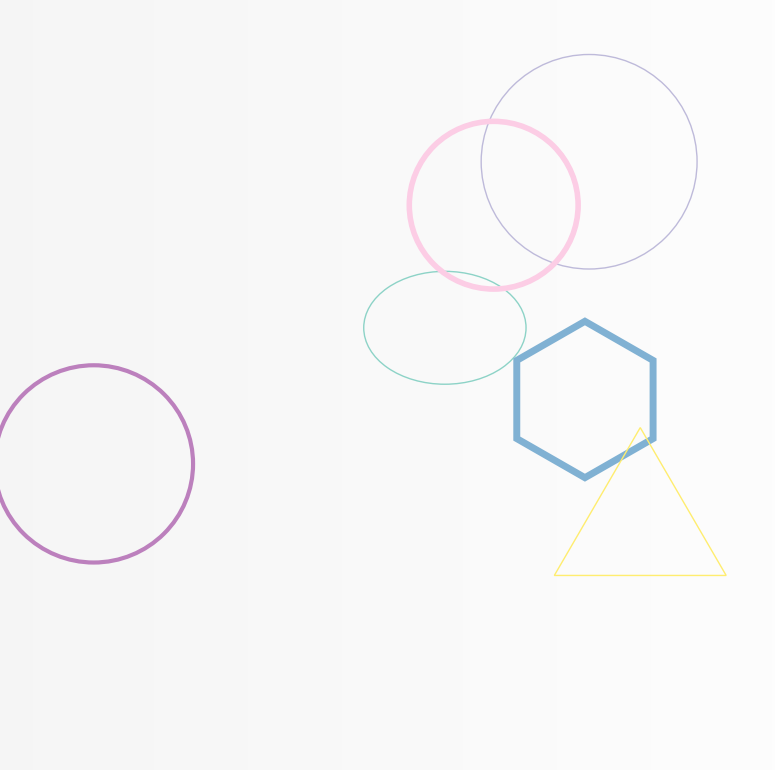[{"shape": "oval", "thickness": 0.5, "radius": 0.52, "center": [0.574, 0.574]}, {"shape": "circle", "thickness": 0.5, "radius": 0.7, "center": [0.76, 0.79]}, {"shape": "hexagon", "thickness": 2.5, "radius": 0.51, "center": [0.755, 0.481]}, {"shape": "circle", "thickness": 2, "radius": 0.54, "center": [0.637, 0.733]}, {"shape": "circle", "thickness": 1.5, "radius": 0.64, "center": [0.121, 0.398]}, {"shape": "triangle", "thickness": 0.5, "radius": 0.64, "center": [0.826, 0.317]}]